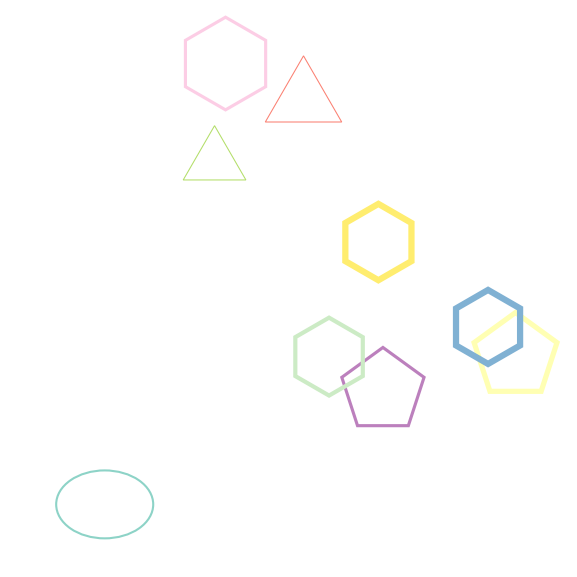[{"shape": "oval", "thickness": 1, "radius": 0.42, "center": [0.181, 0.126]}, {"shape": "pentagon", "thickness": 2.5, "radius": 0.38, "center": [0.893, 0.383]}, {"shape": "triangle", "thickness": 0.5, "radius": 0.38, "center": [0.526, 0.826]}, {"shape": "hexagon", "thickness": 3, "radius": 0.32, "center": [0.845, 0.433]}, {"shape": "triangle", "thickness": 0.5, "radius": 0.31, "center": [0.372, 0.719]}, {"shape": "hexagon", "thickness": 1.5, "radius": 0.4, "center": [0.391, 0.889]}, {"shape": "pentagon", "thickness": 1.5, "radius": 0.37, "center": [0.663, 0.323]}, {"shape": "hexagon", "thickness": 2, "radius": 0.34, "center": [0.57, 0.382]}, {"shape": "hexagon", "thickness": 3, "radius": 0.33, "center": [0.655, 0.58]}]